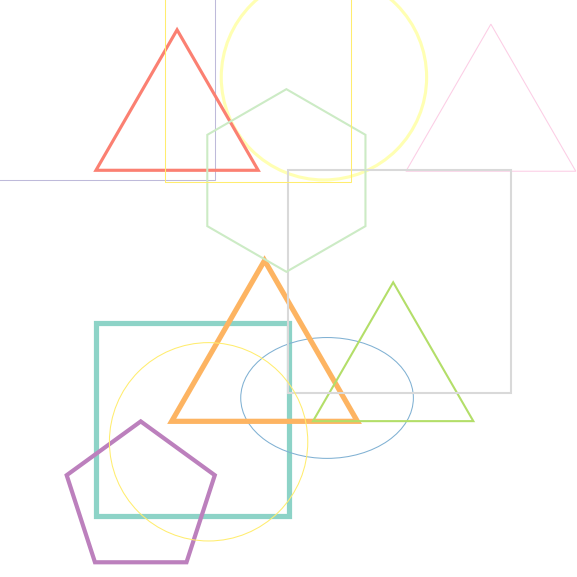[{"shape": "square", "thickness": 2.5, "radius": 0.84, "center": [0.333, 0.272]}, {"shape": "circle", "thickness": 1.5, "radius": 0.89, "center": [0.561, 0.865]}, {"shape": "square", "thickness": 0.5, "radius": 0.95, "center": [0.182, 0.878]}, {"shape": "triangle", "thickness": 1.5, "radius": 0.81, "center": [0.307, 0.785]}, {"shape": "oval", "thickness": 0.5, "radius": 0.75, "center": [0.566, 0.31]}, {"shape": "triangle", "thickness": 2.5, "radius": 0.93, "center": [0.458, 0.362]}, {"shape": "triangle", "thickness": 1, "radius": 0.8, "center": [0.681, 0.35]}, {"shape": "triangle", "thickness": 0.5, "radius": 0.85, "center": [0.85, 0.788]}, {"shape": "square", "thickness": 1, "radius": 0.97, "center": [0.691, 0.511]}, {"shape": "pentagon", "thickness": 2, "radius": 0.67, "center": [0.244, 0.135]}, {"shape": "hexagon", "thickness": 1, "radius": 0.79, "center": [0.496, 0.687]}, {"shape": "circle", "thickness": 0.5, "radius": 0.86, "center": [0.361, 0.234]}, {"shape": "square", "thickness": 0.5, "radius": 0.8, "center": [0.446, 0.845]}]